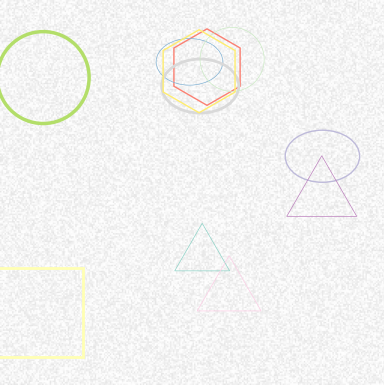[{"shape": "triangle", "thickness": 0.5, "radius": 0.41, "center": [0.525, 0.338]}, {"shape": "square", "thickness": 2, "radius": 0.57, "center": [0.102, 0.188]}, {"shape": "oval", "thickness": 1, "radius": 0.48, "center": [0.837, 0.594]}, {"shape": "hexagon", "thickness": 1, "radius": 0.5, "center": [0.538, 0.826]}, {"shape": "oval", "thickness": 0.5, "radius": 0.43, "center": [0.492, 0.839]}, {"shape": "circle", "thickness": 2.5, "radius": 0.6, "center": [0.112, 0.799]}, {"shape": "triangle", "thickness": 0.5, "radius": 0.48, "center": [0.595, 0.24]}, {"shape": "oval", "thickness": 2, "radius": 0.5, "center": [0.52, 0.776]}, {"shape": "triangle", "thickness": 0.5, "radius": 0.53, "center": [0.836, 0.49]}, {"shape": "circle", "thickness": 0.5, "radius": 0.42, "center": [0.603, 0.846]}, {"shape": "hexagon", "thickness": 1, "radius": 0.54, "center": [0.517, 0.815]}]